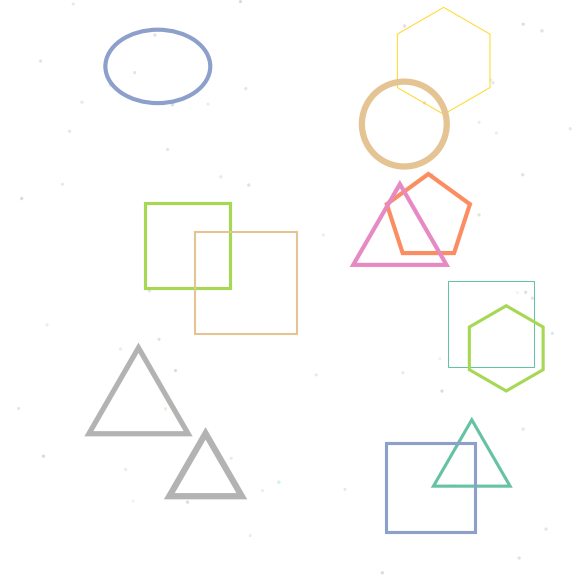[{"shape": "square", "thickness": 0.5, "radius": 0.37, "center": [0.85, 0.439]}, {"shape": "triangle", "thickness": 1.5, "radius": 0.38, "center": [0.817, 0.196]}, {"shape": "pentagon", "thickness": 2, "radius": 0.38, "center": [0.742, 0.622]}, {"shape": "square", "thickness": 1.5, "radius": 0.39, "center": [0.746, 0.155]}, {"shape": "oval", "thickness": 2, "radius": 0.45, "center": [0.273, 0.884]}, {"shape": "triangle", "thickness": 2, "radius": 0.47, "center": [0.692, 0.587]}, {"shape": "hexagon", "thickness": 1.5, "radius": 0.37, "center": [0.877, 0.396]}, {"shape": "square", "thickness": 1.5, "radius": 0.37, "center": [0.325, 0.574]}, {"shape": "hexagon", "thickness": 0.5, "radius": 0.46, "center": [0.768, 0.894]}, {"shape": "square", "thickness": 1, "radius": 0.44, "center": [0.426, 0.509]}, {"shape": "circle", "thickness": 3, "radius": 0.37, "center": [0.7, 0.784]}, {"shape": "triangle", "thickness": 2.5, "radius": 0.5, "center": [0.24, 0.298]}, {"shape": "triangle", "thickness": 3, "radius": 0.36, "center": [0.356, 0.176]}]